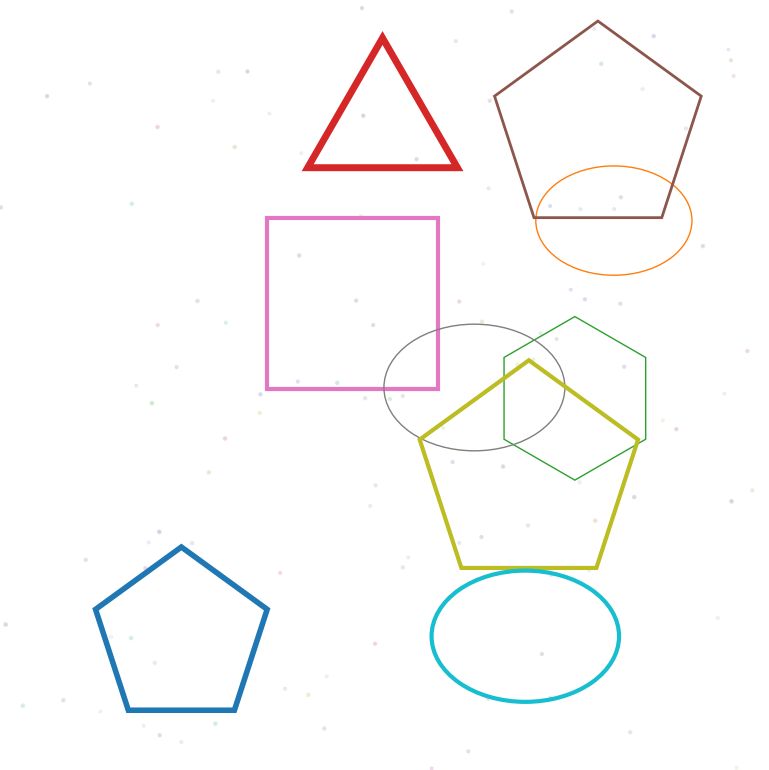[{"shape": "pentagon", "thickness": 2, "radius": 0.59, "center": [0.236, 0.172]}, {"shape": "oval", "thickness": 0.5, "radius": 0.51, "center": [0.797, 0.714]}, {"shape": "hexagon", "thickness": 0.5, "radius": 0.53, "center": [0.747, 0.483]}, {"shape": "triangle", "thickness": 2.5, "radius": 0.56, "center": [0.497, 0.838]}, {"shape": "pentagon", "thickness": 1, "radius": 0.71, "center": [0.776, 0.832]}, {"shape": "square", "thickness": 1.5, "radius": 0.56, "center": [0.458, 0.605]}, {"shape": "oval", "thickness": 0.5, "radius": 0.59, "center": [0.616, 0.497]}, {"shape": "pentagon", "thickness": 1.5, "radius": 0.75, "center": [0.687, 0.383]}, {"shape": "oval", "thickness": 1.5, "radius": 0.61, "center": [0.682, 0.174]}]